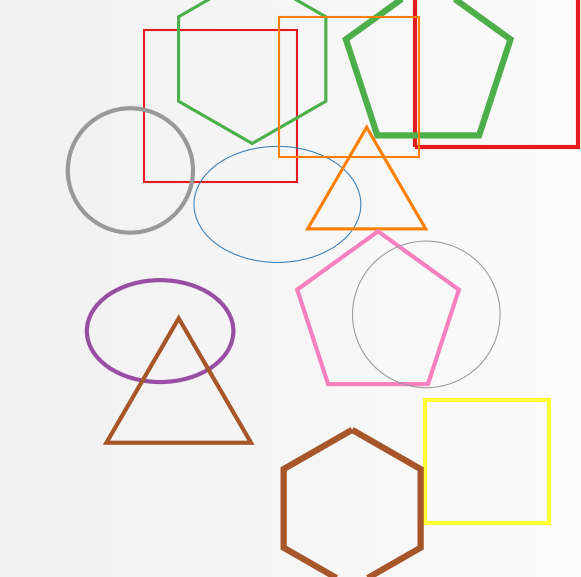[{"shape": "square", "thickness": 1, "radius": 0.66, "center": [0.38, 0.816]}, {"shape": "square", "thickness": 2, "radius": 0.7, "center": [0.855, 0.886]}, {"shape": "oval", "thickness": 0.5, "radius": 0.72, "center": [0.477, 0.645]}, {"shape": "hexagon", "thickness": 1.5, "radius": 0.73, "center": [0.434, 0.897]}, {"shape": "pentagon", "thickness": 3, "radius": 0.74, "center": [0.737, 0.885]}, {"shape": "oval", "thickness": 2, "radius": 0.63, "center": [0.275, 0.426]}, {"shape": "triangle", "thickness": 1.5, "radius": 0.59, "center": [0.631, 0.661]}, {"shape": "square", "thickness": 1, "radius": 0.6, "center": [0.601, 0.849]}, {"shape": "square", "thickness": 2, "radius": 0.53, "center": [0.838, 0.2]}, {"shape": "triangle", "thickness": 2, "radius": 0.72, "center": [0.307, 0.304]}, {"shape": "hexagon", "thickness": 3, "radius": 0.68, "center": [0.606, 0.119]}, {"shape": "pentagon", "thickness": 2, "radius": 0.73, "center": [0.65, 0.452]}, {"shape": "circle", "thickness": 0.5, "radius": 0.63, "center": [0.733, 0.455]}, {"shape": "circle", "thickness": 2, "radius": 0.54, "center": [0.224, 0.704]}]